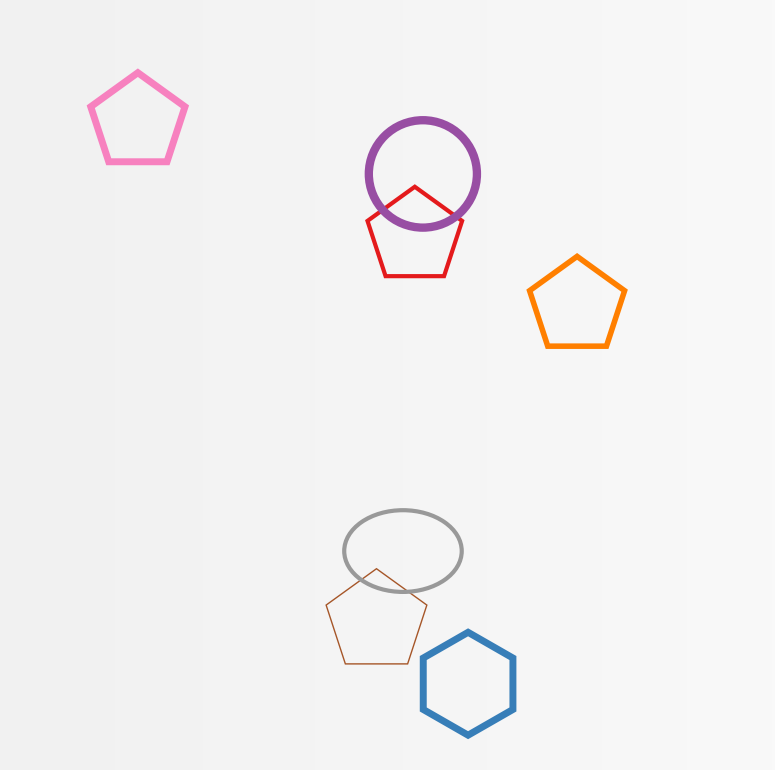[{"shape": "pentagon", "thickness": 1.5, "radius": 0.32, "center": [0.535, 0.693]}, {"shape": "hexagon", "thickness": 2.5, "radius": 0.33, "center": [0.604, 0.112]}, {"shape": "circle", "thickness": 3, "radius": 0.35, "center": [0.546, 0.774]}, {"shape": "pentagon", "thickness": 2, "radius": 0.32, "center": [0.745, 0.603]}, {"shape": "pentagon", "thickness": 0.5, "radius": 0.34, "center": [0.486, 0.193]}, {"shape": "pentagon", "thickness": 2.5, "radius": 0.32, "center": [0.178, 0.842]}, {"shape": "oval", "thickness": 1.5, "radius": 0.38, "center": [0.52, 0.284]}]